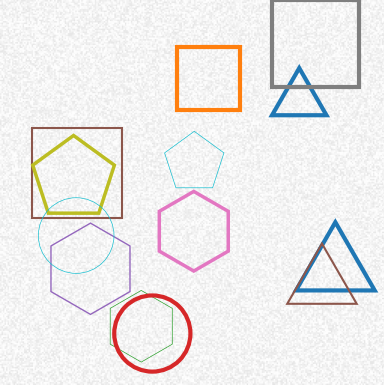[{"shape": "triangle", "thickness": 3, "radius": 0.41, "center": [0.777, 0.742]}, {"shape": "triangle", "thickness": 3, "radius": 0.59, "center": [0.871, 0.305]}, {"shape": "square", "thickness": 3, "radius": 0.41, "center": [0.542, 0.795]}, {"shape": "hexagon", "thickness": 0.5, "radius": 0.47, "center": [0.367, 0.153]}, {"shape": "circle", "thickness": 3, "radius": 0.49, "center": [0.396, 0.134]}, {"shape": "hexagon", "thickness": 1, "radius": 0.59, "center": [0.235, 0.302]}, {"shape": "square", "thickness": 1.5, "radius": 0.59, "center": [0.2, 0.55]}, {"shape": "triangle", "thickness": 1.5, "radius": 0.52, "center": [0.836, 0.263]}, {"shape": "hexagon", "thickness": 2.5, "radius": 0.52, "center": [0.503, 0.399]}, {"shape": "square", "thickness": 3, "radius": 0.57, "center": [0.82, 0.887]}, {"shape": "pentagon", "thickness": 2.5, "radius": 0.56, "center": [0.191, 0.537]}, {"shape": "pentagon", "thickness": 0.5, "radius": 0.41, "center": [0.505, 0.578]}, {"shape": "circle", "thickness": 0.5, "radius": 0.49, "center": [0.198, 0.388]}]